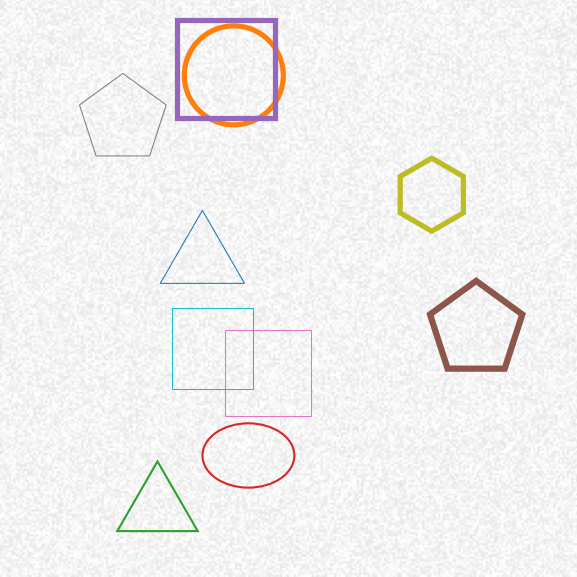[{"shape": "triangle", "thickness": 0.5, "radius": 0.42, "center": [0.35, 0.551]}, {"shape": "circle", "thickness": 2.5, "radius": 0.43, "center": [0.405, 0.869]}, {"shape": "triangle", "thickness": 1, "radius": 0.4, "center": [0.273, 0.12]}, {"shape": "oval", "thickness": 1, "radius": 0.4, "center": [0.43, 0.21]}, {"shape": "square", "thickness": 2.5, "radius": 0.43, "center": [0.392, 0.88]}, {"shape": "pentagon", "thickness": 3, "radius": 0.42, "center": [0.825, 0.429]}, {"shape": "square", "thickness": 0.5, "radius": 0.38, "center": [0.464, 0.353]}, {"shape": "pentagon", "thickness": 0.5, "radius": 0.39, "center": [0.213, 0.793]}, {"shape": "hexagon", "thickness": 2.5, "radius": 0.32, "center": [0.748, 0.662]}, {"shape": "square", "thickness": 0.5, "radius": 0.35, "center": [0.368, 0.396]}]